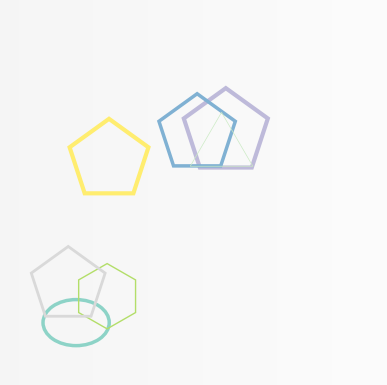[{"shape": "oval", "thickness": 2.5, "radius": 0.43, "center": [0.196, 0.162]}, {"shape": "pentagon", "thickness": 3, "radius": 0.57, "center": [0.583, 0.657]}, {"shape": "pentagon", "thickness": 2.5, "radius": 0.52, "center": [0.509, 0.653]}, {"shape": "hexagon", "thickness": 1, "radius": 0.42, "center": [0.276, 0.231]}, {"shape": "pentagon", "thickness": 2, "radius": 0.5, "center": [0.176, 0.26]}, {"shape": "triangle", "thickness": 0.5, "radius": 0.47, "center": [0.572, 0.615]}, {"shape": "pentagon", "thickness": 3, "radius": 0.53, "center": [0.281, 0.584]}]